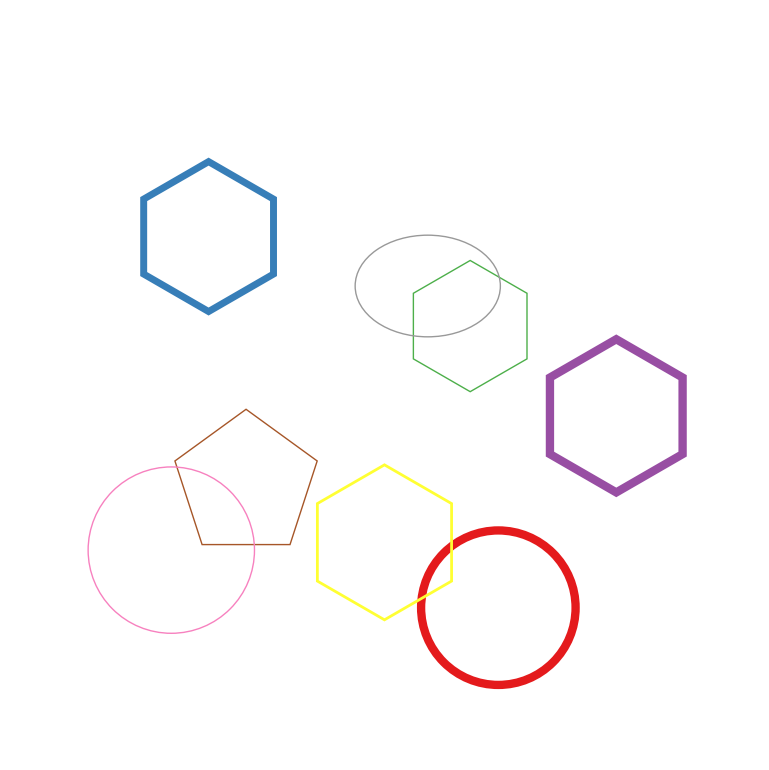[{"shape": "circle", "thickness": 3, "radius": 0.5, "center": [0.647, 0.211]}, {"shape": "hexagon", "thickness": 2.5, "radius": 0.49, "center": [0.271, 0.693]}, {"shape": "hexagon", "thickness": 0.5, "radius": 0.43, "center": [0.611, 0.577]}, {"shape": "hexagon", "thickness": 3, "radius": 0.5, "center": [0.8, 0.46]}, {"shape": "hexagon", "thickness": 1, "radius": 0.5, "center": [0.499, 0.296]}, {"shape": "pentagon", "thickness": 0.5, "radius": 0.49, "center": [0.32, 0.371]}, {"shape": "circle", "thickness": 0.5, "radius": 0.54, "center": [0.222, 0.286]}, {"shape": "oval", "thickness": 0.5, "radius": 0.47, "center": [0.556, 0.629]}]